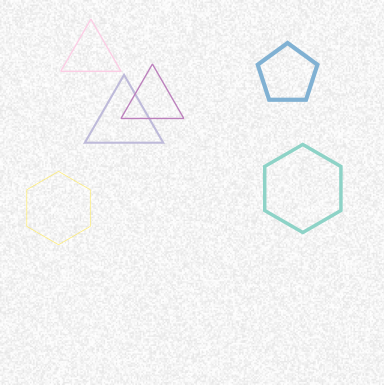[{"shape": "hexagon", "thickness": 2.5, "radius": 0.57, "center": [0.787, 0.51]}, {"shape": "triangle", "thickness": 1.5, "radius": 0.59, "center": [0.322, 0.688]}, {"shape": "pentagon", "thickness": 3, "radius": 0.41, "center": [0.747, 0.807]}, {"shape": "triangle", "thickness": 1, "radius": 0.45, "center": [0.236, 0.86]}, {"shape": "triangle", "thickness": 1, "radius": 0.47, "center": [0.396, 0.739]}, {"shape": "hexagon", "thickness": 0.5, "radius": 0.48, "center": [0.152, 0.46]}]